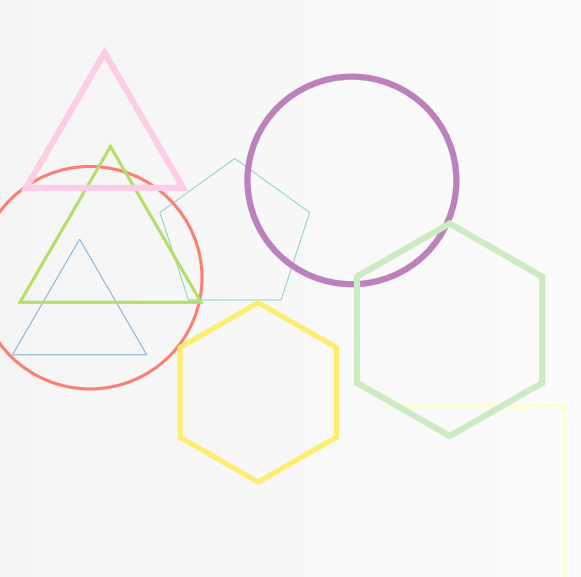[{"shape": "pentagon", "thickness": 0.5, "radius": 0.68, "center": [0.404, 0.589]}, {"shape": "square", "thickness": 0.5, "radius": 0.78, "center": [0.815, 0.141]}, {"shape": "circle", "thickness": 1.5, "radius": 0.96, "center": [0.155, 0.518]}, {"shape": "triangle", "thickness": 0.5, "radius": 0.67, "center": [0.137, 0.451]}, {"shape": "triangle", "thickness": 1.5, "radius": 0.9, "center": [0.19, 0.566]}, {"shape": "triangle", "thickness": 3, "radius": 0.78, "center": [0.18, 0.752]}, {"shape": "circle", "thickness": 3, "radius": 0.9, "center": [0.605, 0.687]}, {"shape": "hexagon", "thickness": 3, "radius": 0.92, "center": [0.774, 0.428]}, {"shape": "hexagon", "thickness": 2.5, "radius": 0.78, "center": [0.444, 0.32]}]